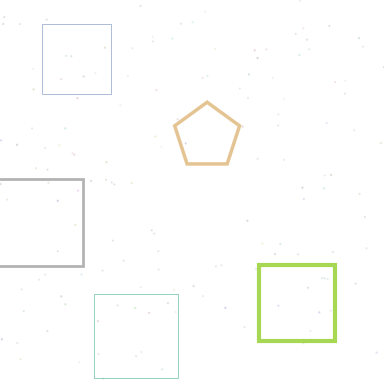[{"shape": "square", "thickness": 0.5, "radius": 0.54, "center": [0.353, 0.128]}, {"shape": "square", "thickness": 0.5, "radius": 0.45, "center": [0.198, 0.846]}, {"shape": "square", "thickness": 3, "radius": 0.49, "center": [0.771, 0.214]}, {"shape": "pentagon", "thickness": 2.5, "radius": 0.44, "center": [0.538, 0.646]}, {"shape": "square", "thickness": 2, "radius": 0.57, "center": [0.102, 0.422]}]